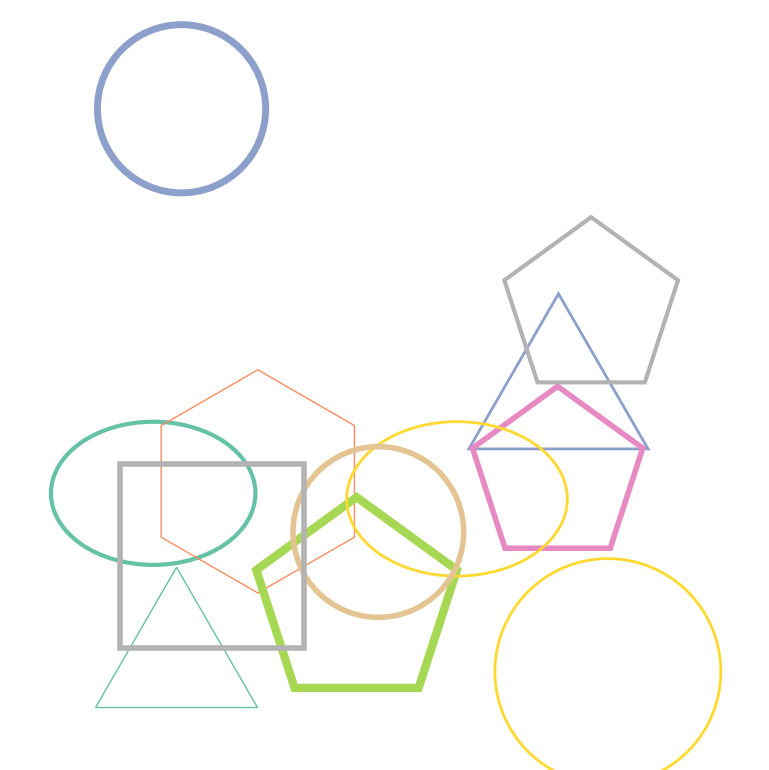[{"shape": "oval", "thickness": 1.5, "radius": 0.66, "center": [0.199, 0.359]}, {"shape": "triangle", "thickness": 0.5, "radius": 0.61, "center": [0.229, 0.142]}, {"shape": "hexagon", "thickness": 0.5, "radius": 0.72, "center": [0.335, 0.375]}, {"shape": "circle", "thickness": 2.5, "radius": 0.55, "center": [0.236, 0.859]}, {"shape": "triangle", "thickness": 1, "radius": 0.67, "center": [0.725, 0.484]}, {"shape": "pentagon", "thickness": 2, "radius": 0.58, "center": [0.724, 0.382]}, {"shape": "pentagon", "thickness": 3, "radius": 0.68, "center": [0.463, 0.217]}, {"shape": "oval", "thickness": 1, "radius": 0.72, "center": [0.594, 0.352]}, {"shape": "circle", "thickness": 1, "radius": 0.73, "center": [0.789, 0.128]}, {"shape": "circle", "thickness": 2, "radius": 0.55, "center": [0.491, 0.309]}, {"shape": "pentagon", "thickness": 1.5, "radius": 0.59, "center": [0.768, 0.599]}, {"shape": "square", "thickness": 2, "radius": 0.6, "center": [0.275, 0.278]}]